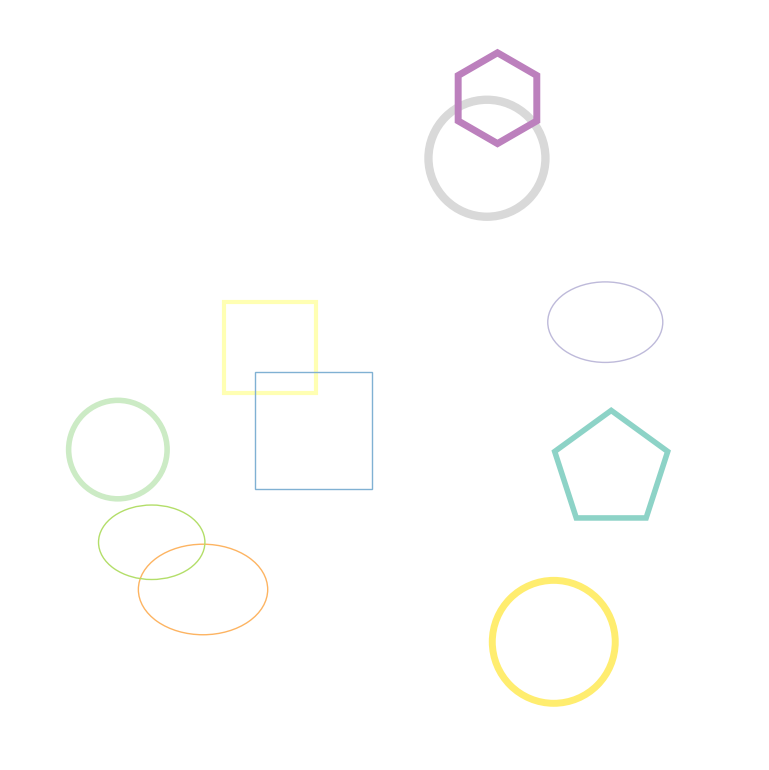[{"shape": "pentagon", "thickness": 2, "radius": 0.39, "center": [0.794, 0.39]}, {"shape": "square", "thickness": 1.5, "radius": 0.3, "center": [0.35, 0.549]}, {"shape": "oval", "thickness": 0.5, "radius": 0.37, "center": [0.786, 0.582]}, {"shape": "square", "thickness": 0.5, "radius": 0.38, "center": [0.407, 0.441]}, {"shape": "oval", "thickness": 0.5, "radius": 0.42, "center": [0.264, 0.234]}, {"shape": "oval", "thickness": 0.5, "radius": 0.35, "center": [0.197, 0.296]}, {"shape": "circle", "thickness": 3, "radius": 0.38, "center": [0.632, 0.794]}, {"shape": "hexagon", "thickness": 2.5, "radius": 0.29, "center": [0.646, 0.872]}, {"shape": "circle", "thickness": 2, "radius": 0.32, "center": [0.153, 0.416]}, {"shape": "circle", "thickness": 2.5, "radius": 0.4, "center": [0.719, 0.166]}]